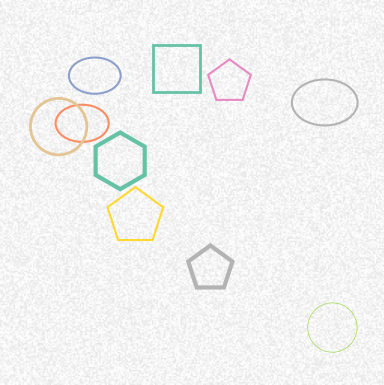[{"shape": "square", "thickness": 2, "radius": 0.3, "center": [0.459, 0.823]}, {"shape": "hexagon", "thickness": 3, "radius": 0.37, "center": [0.312, 0.582]}, {"shape": "oval", "thickness": 1.5, "radius": 0.35, "center": [0.213, 0.68]}, {"shape": "oval", "thickness": 1.5, "radius": 0.34, "center": [0.246, 0.803]}, {"shape": "pentagon", "thickness": 1.5, "radius": 0.29, "center": [0.596, 0.788]}, {"shape": "circle", "thickness": 0.5, "radius": 0.32, "center": [0.863, 0.149]}, {"shape": "pentagon", "thickness": 1.5, "radius": 0.38, "center": [0.352, 0.438]}, {"shape": "circle", "thickness": 2, "radius": 0.37, "center": [0.152, 0.671]}, {"shape": "pentagon", "thickness": 3, "radius": 0.3, "center": [0.546, 0.302]}, {"shape": "oval", "thickness": 1.5, "radius": 0.43, "center": [0.843, 0.734]}]